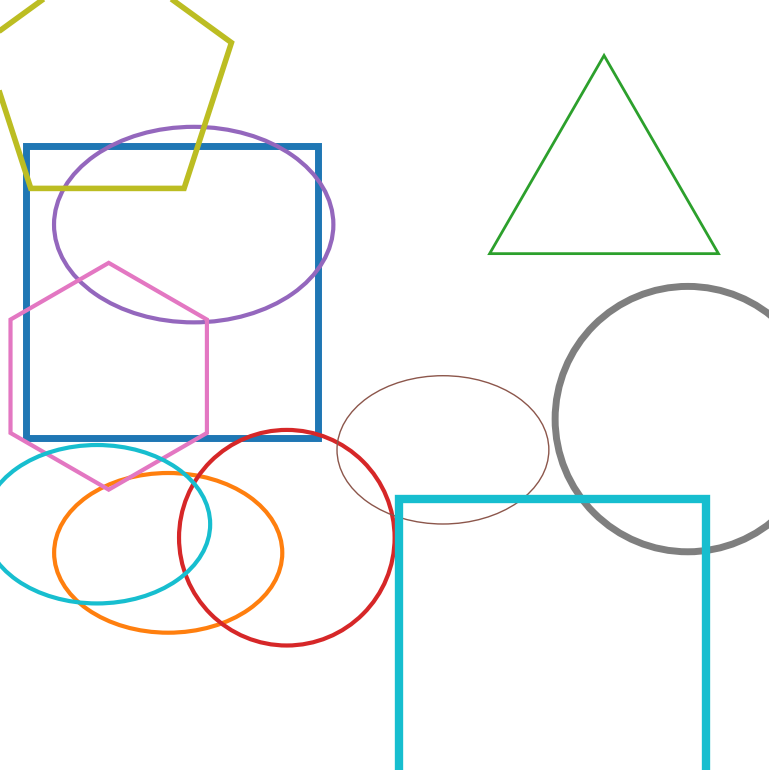[{"shape": "square", "thickness": 2.5, "radius": 0.95, "center": [0.224, 0.621]}, {"shape": "oval", "thickness": 1.5, "radius": 0.74, "center": [0.218, 0.282]}, {"shape": "triangle", "thickness": 1, "radius": 0.86, "center": [0.784, 0.756]}, {"shape": "circle", "thickness": 1.5, "radius": 0.7, "center": [0.372, 0.302]}, {"shape": "oval", "thickness": 1.5, "radius": 0.91, "center": [0.252, 0.708]}, {"shape": "oval", "thickness": 0.5, "radius": 0.69, "center": [0.575, 0.416]}, {"shape": "hexagon", "thickness": 1.5, "radius": 0.74, "center": [0.141, 0.511]}, {"shape": "circle", "thickness": 2.5, "radius": 0.86, "center": [0.893, 0.456]}, {"shape": "pentagon", "thickness": 2, "radius": 0.85, "center": [0.14, 0.892]}, {"shape": "square", "thickness": 3, "radius": 1.0, "center": [0.717, 0.153]}, {"shape": "oval", "thickness": 1.5, "radius": 0.73, "center": [0.126, 0.319]}]